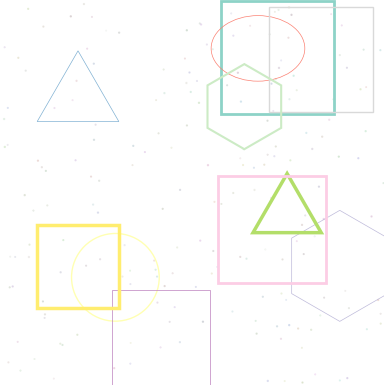[{"shape": "square", "thickness": 2, "radius": 0.74, "center": [0.721, 0.851]}, {"shape": "circle", "thickness": 1, "radius": 0.57, "center": [0.3, 0.28]}, {"shape": "hexagon", "thickness": 0.5, "radius": 0.72, "center": [0.882, 0.309]}, {"shape": "oval", "thickness": 0.5, "radius": 0.61, "center": [0.67, 0.874]}, {"shape": "triangle", "thickness": 0.5, "radius": 0.61, "center": [0.203, 0.745]}, {"shape": "triangle", "thickness": 2.5, "radius": 0.51, "center": [0.746, 0.447]}, {"shape": "square", "thickness": 2, "radius": 0.7, "center": [0.707, 0.405]}, {"shape": "square", "thickness": 1, "radius": 0.68, "center": [0.834, 0.846]}, {"shape": "square", "thickness": 0.5, "radius": 0.64, "center": [0.419, 0.12]}, {"shape": "hexagon", "thickness": 1.5, "radius": 0.55, "center": [0.635, 0.723]}, {"shape": "square", "thickness": 2.5, "radius": 0.53, "center": [0.202, 0.308]}]